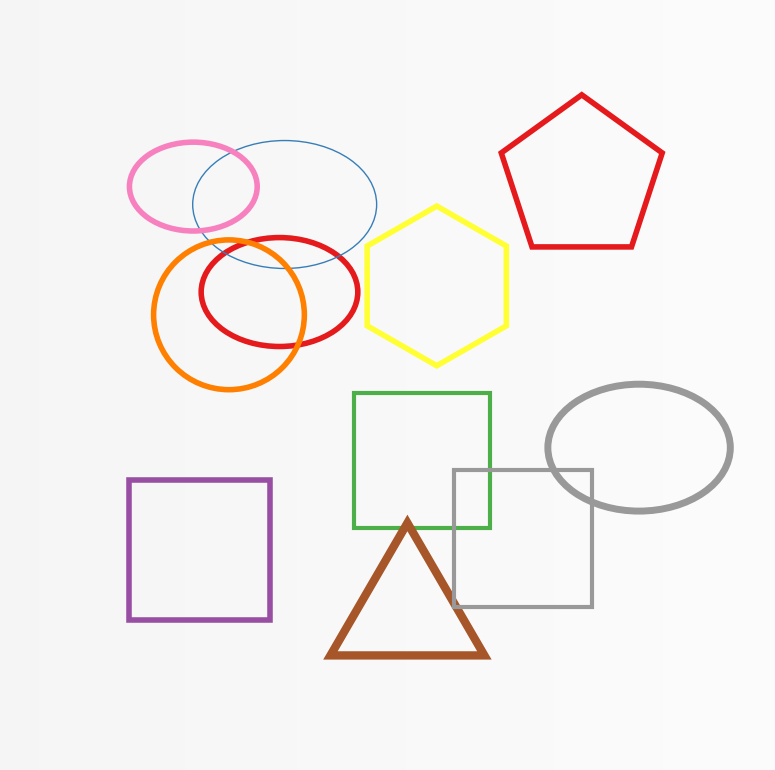[{"shape": "pentagon", "thickness": 2, "radius": 0.55, "center": [0.751, 0.768]}, {"shape": "oval", "thickness": 2, "radius": 0.51, "center": [0.361, 0.621]}, {"shape": "oval", "thickness": 0.5, "radius": 0.59, "center": [0.367, 0.734]}, {"shape": "square", "thickness": 1.5, "radius": 0.44, "center": [0.545, 0.402]}, {"shape": "square", "thickness": 2, "radius": 0.46, "center": [0.257, 0.286]}, {"shape": "circle", "thickness": 2, "radius": 0.49, "center": [0.295, 0.591]}, {"shape": "hexagon", "thickness": 2, "radius": 0.52, "center": [0.564, 0.629]}, {"shape": "triangle", "thickness": 3, "radius": 0.57, "center": [0.526, 0.206]}, {"shape": "oval", "thickness": 2, "radius": 0.41, "center": [0.249, 0.758]}, {"shape": "oval", "thickness": 2.5, "radius": 0.59, "center": [0.825, 0.419]}, {"shape": "square", "thickness": 1.5, "radius": 0.44, "center": [0.675, 0.301]}]